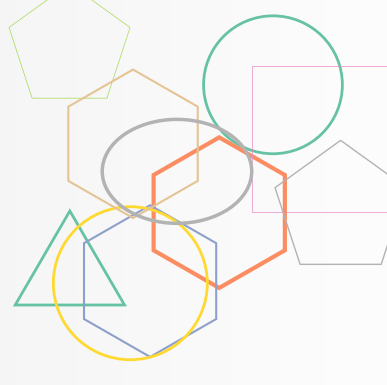[{"shape": "triangle", "thickness": 2, "radius": 0.81, "center": [0.18, 0.289]}, {"shape": "circle", "thickness": 2, "radius": 0.9, "center": [0.704, 0.78]}, {"shape": "hexagon", "thickness": 3, "radius": 0.98, "center": [0.566, 0.448]}, {"shape": "hexagon", "thickness": 1.5, "radius": 0.98, "center": [0.387, 0.27]}, {"shape": "square", "thickness": 0.5, "radius": 0.95, "center": [0.84, 0.639]}, {"shape": "pentagon", "thickness": 0.5, "radius": 0.82, "center": [0.179, 0.878]}, {"shape": "circle", "thickness": 2, "radius": 0.99, "center": [0.336, 0.264]}, {"shape": "hexagon", "thickness": 1.5, "radius": 0.96, "center": [0.343, 0.627]}, {"shape": "pentagon", "thickness": 1, "radius": 0.89, "center": [0.879, 0.457]}, {"shape": "oval", "thickness": 2.5, "radius": 0.96, "center": [0.457, 0.555]}]